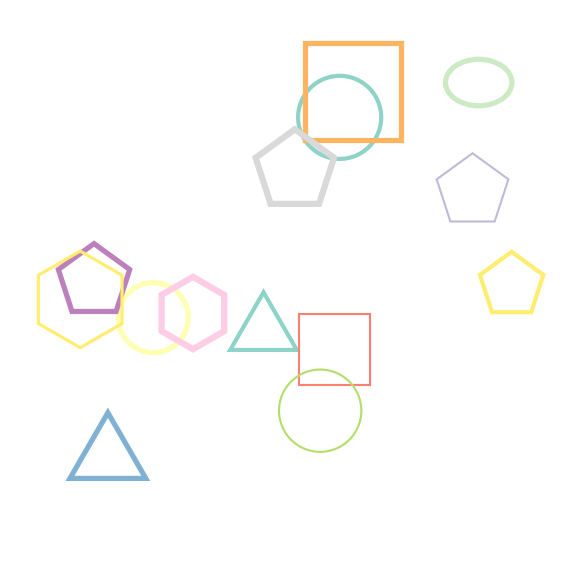[{"shape": "circle", "thickness": 2, "radius": 0.36, "center": [0.588, 0.796]}, {"shape": "triangle", "thickness": 2, "radius": 0.33, "center": [0.456, 0.426]}, {"shape": "circle", "thickness": 2.5, "radius": 0.3, "center": [0.265, 0.449]}, {"shape": "pentagon", "thickness": 1, "radius": 0.33, "center": [0.818, 0.668]}, {"shape": "square", "thickness": 1, "radius": 0.31, "center": [0.579, 0.393]}, {"shape": "triangle", "thickness": 2.5, "radius": 0.38, "center": [0.187, 0.209]}, {"shape": "square", "thickness": 2.5, "radius": 0.42, "center": [0.611, 0.841]}, {"shape": "circle", "thickness": 1, "radius": 0.36, "center": [0.554, 0.288]}, {"shape": "hexagon", "thickness": 3, "radius": 0.31, "center": [0.334, 0.457]}, {"shape": "pentagon", "thickness": 3, "radius": 0.36, "center": [0.511, 0.704]}, {"shape": "pentagon", "thickness": 2.5, "radius": 0.32, "center": [0.163, 0.512]}, {"shape": "oval", "thickness": 2.5, "radius": 0.29, "center": [0.829, 0.856]}, {"shape": "hexagon", "thickness": 1.5, "radius": 0.42, "center": [0.139, 0.481]}, {"shape": "pentagon", "thickness": 2, "radius": 0.29, "center": [0.886, 0.505]}]